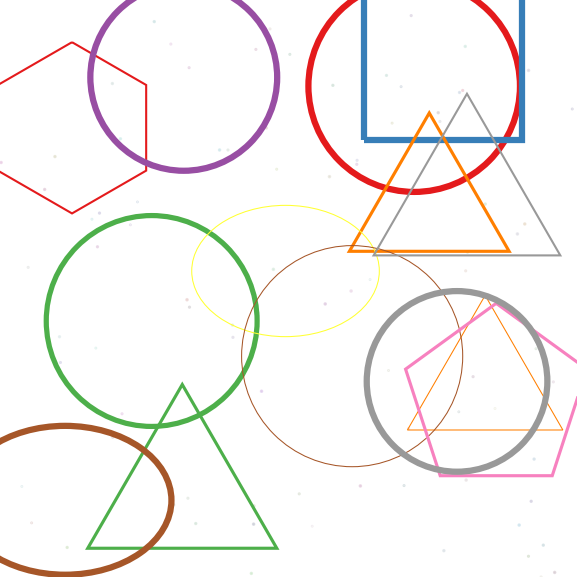[{"shape": "circle", "thickness": 3, "radius": 0.92, "center": [0.717, 0.85]}, {"shape": "hexagon", "thickness": 1, "radius": 0.74, "center": [0.125, 0.778]}, {"shape": "square", "thickness": 3, "radius": 0.68, "center": [0.767, 0.894]}, {"shape": "triangle", "thickness": 1.5, "radius": 0.94, "center": [0.316, 0.144]}, {"shape": "circle", "thickness": 2.5, "radius": 0.91, "center": [0.263, 0.443]}, {"shape": "circle", "thickness": 3, "radius": 0.81, "center": [0.318, 0.865]}, {"shape": "triangle", "thickness": 1.5, "radius": 0.8, "center": [0.743, 0.644]}, {"shape": "triangle", "thickness": 0.5, "radius": 0.78, "center": [0.84, 0.332]}, {"shape": "oval", "thickness": 0.5, "radius": 0.81, "center": [0.494, 0.53]}, {"shape": "oval", "thickness": 3, "radius": 0.92, "center": [0.113, 0.133]}, {"shape": "circle", "thickness": 0.5, "radius": 0.96, "center": [0.61, 0.382]}, {"shape": "pentagon", "thickness": 1.5, "radius": 0.83, "center": [0.859, 0.309]}, {"shape": "triangle", "thickness": 1, "radius": 0.93, "center": [0.809, 0.65]}, {"shape": "circle", "thickness": 3, "radius": 0.78, "center": [0.791, 0.339]}]